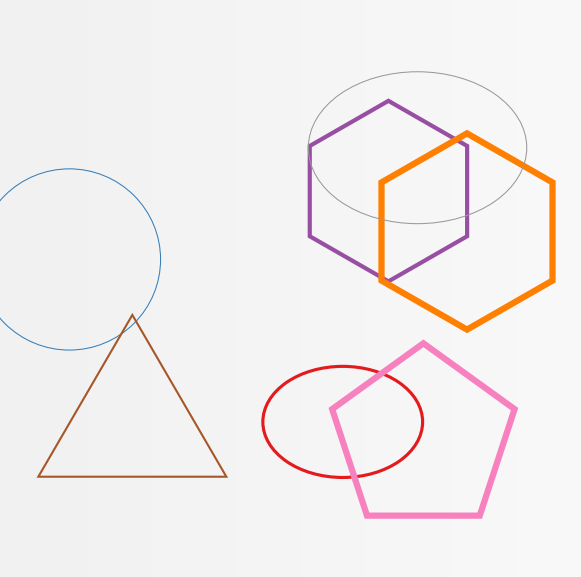[{"shape": "oval", "thickness": 1.5, "radius": 0.69, "center": [0.59, 0.269]}, {"shape": "circle", "thickness": 0.5, "radius": 0.78, "center": [0.119, 0.55]}, {"shape": "hexagon", "thickness": 2, "radius": 0.78, "center": [0.668, 0.668]}, {"shape": "hexagon", "thickness": 3, "radius": 0.85, "center": [0.803, 0.598]}, {"shape": "triangle", "thickness": 1, "radius": 0.93, "center": [0.228, 0.267]}, {"shape": "pentagon", "thickness": 3, "radius": 0.82, "center": [0.728, 0.24]}, {"shape": "oval", "thickness": 0.5, "radius": 0.94, "center": [0.718, 0.743]}]